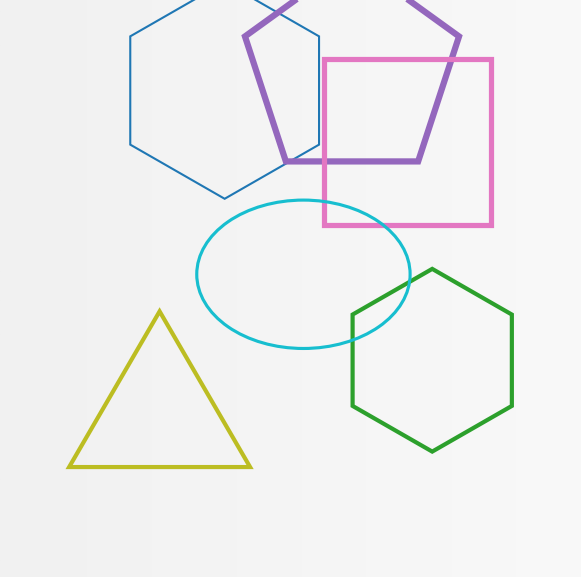[{"shape": "hexagon", "thickness": 1, "radius": 0.94, "center": [0.387, 0.842]}, {"shape": "hexagon", "thickness": 2, "radius": 0.79, "center": [0.744, 0.375]}, {"shape": "pentagon", "thickness": 3, "radius": 0.97, "center": [0.606, 0.876]}, {"shape": "square", "thickness": 2.5, "radius": 0.72, "center": [0.701, 0.753]}, {"shape": "triangle", "thickness": 2, "radius": 0.9, "center": [0.275, 0.28]}, {"shape": "oval", "thickness": 1.5, "radius": 0.92, "center": [0.522, 0.524]}]